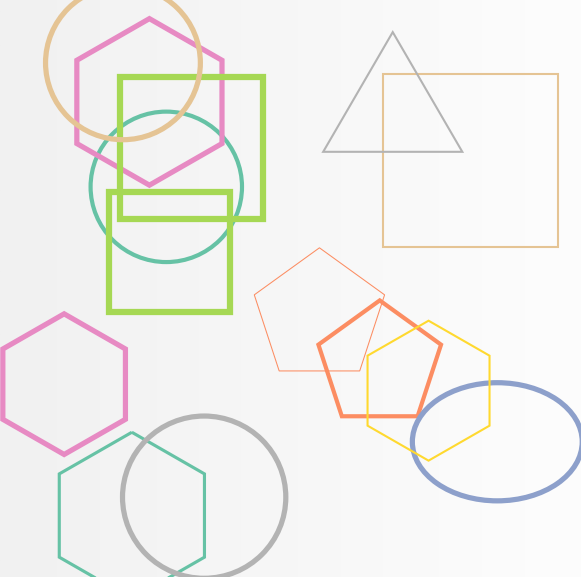[{"shape": "hexagon", "thickness": 1.5, "radius": 0.72, "center": [0.227, 0.106]}, {"shape": "circle", "thickness": 2, "radius": 0.65, "center": [0.286, 0.676]}, {"shape": "pentagon", "thickness": 2, "radius": 0.55, "center": [0.653, 0.368]}, {"shape": "pentagon", "thickness": 0.5, "radius": 0.59, "center": [0.55, 0.452]}, {"shape": "oval", "thickness": 2.5, "radius": 0.73, "center": [0.856, 0.234]}, {"shape": "hexagon", "thickness": 2.5, "radius": 0.61, "center": [0.11, 0.334]}, {"shape": "hexagon", "thickness": 2.5, "radius": 0.72, "center": [0.257, 0.823]}, {"shape": "square", "thickness": 3, "radius": 0.62, "center": [0.33, 0.742]}, {"shape": "square", "thickness": 3, "radius": 0.52, "center": [0.292, 0.562]}, {"shape": "hexagon", "thickness": 1, "radius": 0.61, "center": [0.737, 0.323]}, {"shape": "circle", "thickness": 2.5, "radius": 0.67, "center": [0.212, 0.89]}, {"shape": "square", "thickness": 1, "radius": 0.75, "center": [0.809, 0.721]}, {"shape": "circle", "thickness": 2.5, "radius": 0.7, "center": [0.351, 0.138]}, {"shape": "triangle", "thickness": 1, "radius": 0.69, "center": [0.676, 0.805]}]